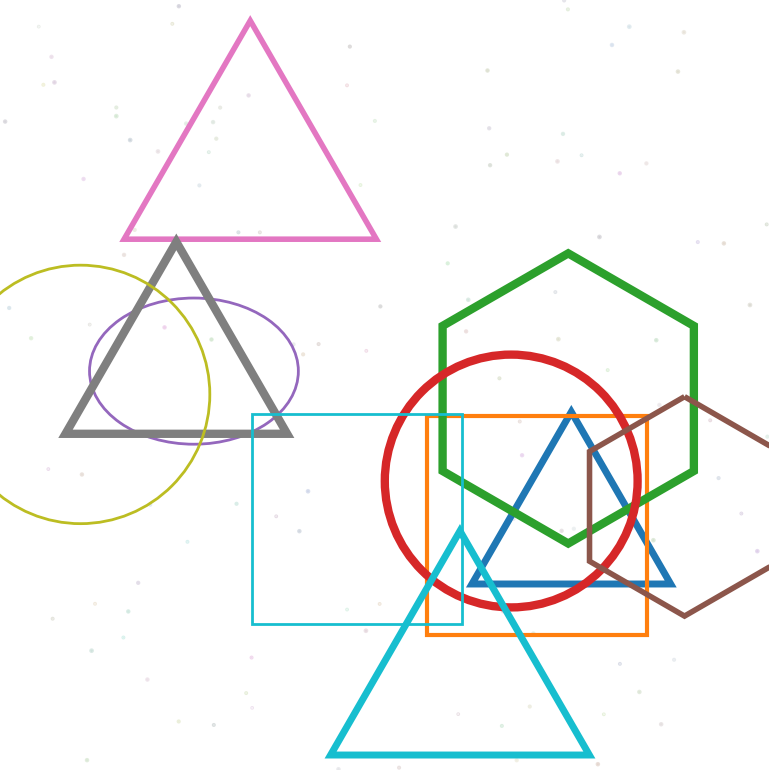[{"shape": "triangle", "thickness": 2.5, "radius": 0.75, "center": [0.742, 0.316]}, {"shape": "square", "thickness": 1.5, "radius": 0.71, "center": [0.697, 0.318]}, {"shape": "hexagon", "thickness": 3, "radius": 0.94, "center": [0.738, 0.483]}, {"shape": "circle", "thickness": 3, "radius": 0.82, "center": [0.664, 0.375]}, {"shape": "oval", "thickness": 1, "radius": 0.68, "center": [0.252, 0.518]}, {"shape": "hexagon", "thickness": 2, "radius": 0.71, "center": [0.889, 0.342]}, {"shape": "triangle", "thickness": 2, "radius": 0.95, "center": [0.325, 0.784]}, {"shape": "triangle", "thickness": 3, "radius": 0.83, "center": [0.229, 0.52]}, {"shape": "circle", "thickness": 1, "radius": 0.84, "center": [0.105, 0.488]}, {"shape": "square", "thickness": 1, "radius": 0.68, "center": [0.464, 0.326]}, {"shape": "triangle", "thickness": 2.5, "radius": 0.97, "center": [0.597, 0.116]}]